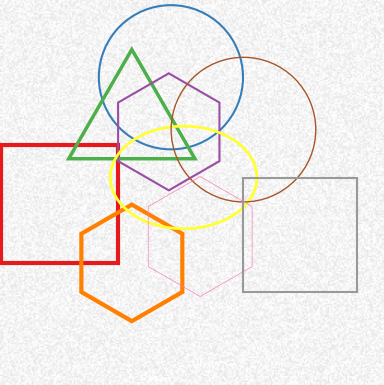[{"shape": "square", "thickness": 3, "radius": 0.76, "center": [0.155, 0.47]}, {"shape": "circle", "thickness": 1.5, "radius": 0.94, "center": [0.444, 0.799]}, {"shape": "triangle", "thickness": 2.5, "radius": 0.95, "center": [0.342, 0.682]}, {"shape": "hexagon", "thickness": 1.5, "radius": 0.76, "center": [0.438, 0.658]}, {"shape": "hexagon", "thickness": 3, "radius": 0.76, "center": [0.342, 0.317]}, {"shape": "oval", "thickness": 2, "radius": 0.95, "center": [0.477, 0.539]}, {"shape": "circle", "thickness": 1, "radius": 0.94, "center": [0.632, 0.663]}, {"shape": "hexagon", "thickness": 0.5, "radius": 0.78, "center": [0.52, 0.386]}, {"shape": "square", "thickness": 1.5, "radius": 0.74, "center": [0.78, 0.39]}]